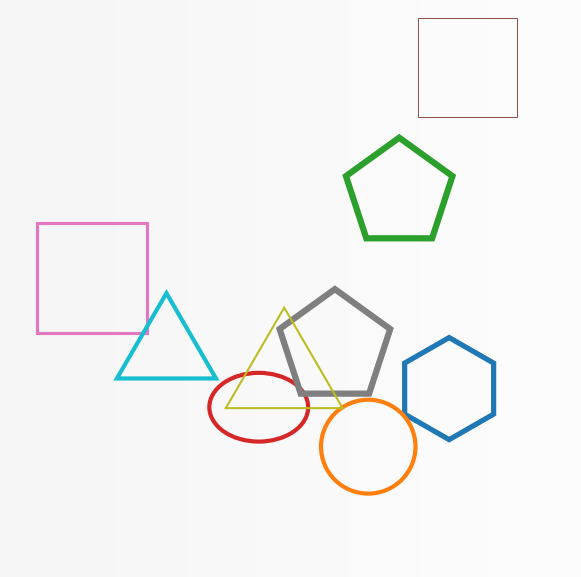[{"shape": "hexagon", "thickness": 2.5, "radius": 0.44, "center": [0.773, 0.326]}, {"shape": "circle", "thickness": 2, "radius": 0.41, "center": [0.634, 0.226]}, {"shape": "pentagon", "thickness": 3, "radius": 0.48, "center": [0.687, 0.664]}, {"shape": "oval", "thickness": 2, "radius": 0.43, "center": [0.445, 0.294]}, {"shape": "square", "thickness": 0.5, "radius": 0.43, "center": [0.805, 0.882]}, {"shape": "square", "thickness": 1.5, "radius": 0.48, "center": [0.158, 0.518]}, {"shape": "pentagon", "thickness": 3, "radius": 0.5, "center": [0.576, 0.398]}, {"shape": "triangle", "thickness": 1, "radius": 0.58, "center": [0.489, 0.35]}, {"shape": "triangle", "thickness": 2, "radius": 0.49, "center": [0.286, 0.393]}]